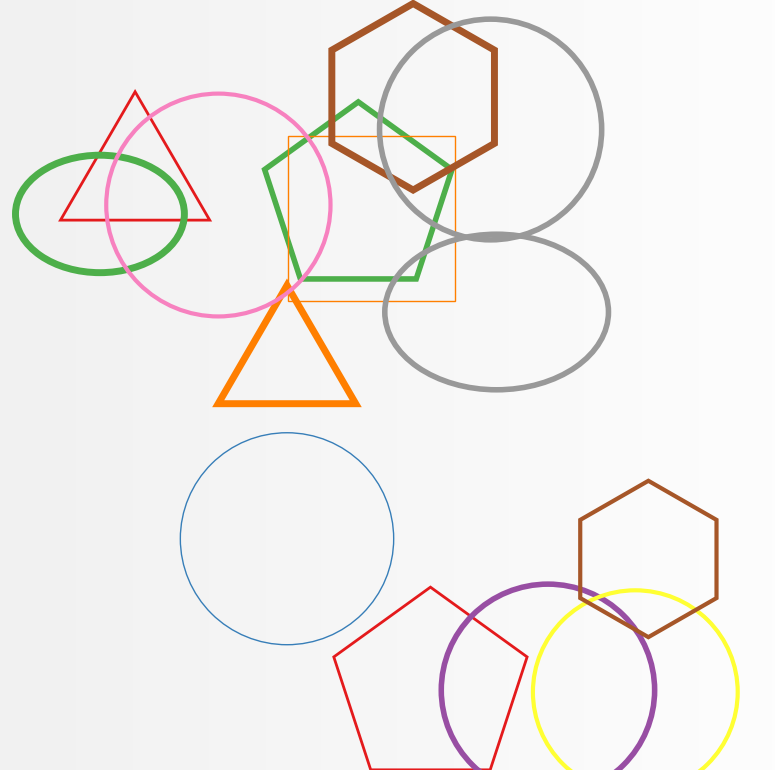[{"shape": "triangle", "thickness": 1, "radius": 0.56, "center": [0.174, 0.77]}, {"shape": "pentagon", "thickness": 1, "radius": 0.66, "center": [0.555, 0.106]}, {"shape": "circle", "thickness": 0.5, "radius": 0.69, "center": [0.37, 0.3]}, {"shape": "oval", "thickness": 2.5, "radius": 0.54, "center": [0.129, 0.722]}, {"shape": "pentagon", "thickness": 2, "radius": 0.64, "center": [0.462, 0.741]}, {"shape": "circle", "thickness": 2, "radius": 0.69, "center": [0.707, 0.104]}, {"shape": "triangle", "thickness": 2.5, "radius": 0.51, "center": [0.37, 0.527]}, {"shape": "square", "thickness": 0.5, "radius": 0.54, "center": [0.48, 0.716]}, {"shape": "circle", "thickness": 1.5, "radius": 0.66, "center": [0.82, 0.101]}, {"shape": "hexagon", "thickness": 2.5, "radius": 0.61, "center": [0.533, 0.874]}, {"shape": "hexagon", "thickness": 1.5, "radius": 0.51, "center": [0.837, 0.274]}, {"shape": "circle", "thickness": 1.5, "radius": 0.72, "center": [0.282, 0.734]}, {"shape": "circle", "thickness": 2, "radius": 0.72, "center": [0.633, 0.832]}, {"shape": "oval", "thickness": 2, "radius": 0.72, "center": [0.641, 0.595]}]